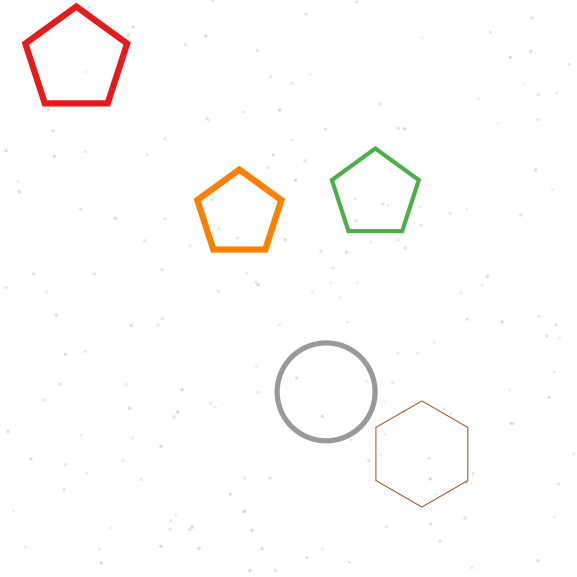[{"shape": "pentagon", "thickness": 3, "radius": 0.46, "center": [0.132, 0.895]}, {"shape": "pentagon", "thickness": 2, "radius": 0.4, "center": [0.65, 0.663]}, {"shape": "pentagon", "thickness": 3, "radius": 0.38, "center": [0.414, 0.629]}, {"shape": "hexagon", "thickness": 0.5, "radius": 0.46, "center": [0.731, 0.213]}, {"shape": "circle", "thickness": 2.5, "radius": 0.42, "center": [0.565, 0.321]}]